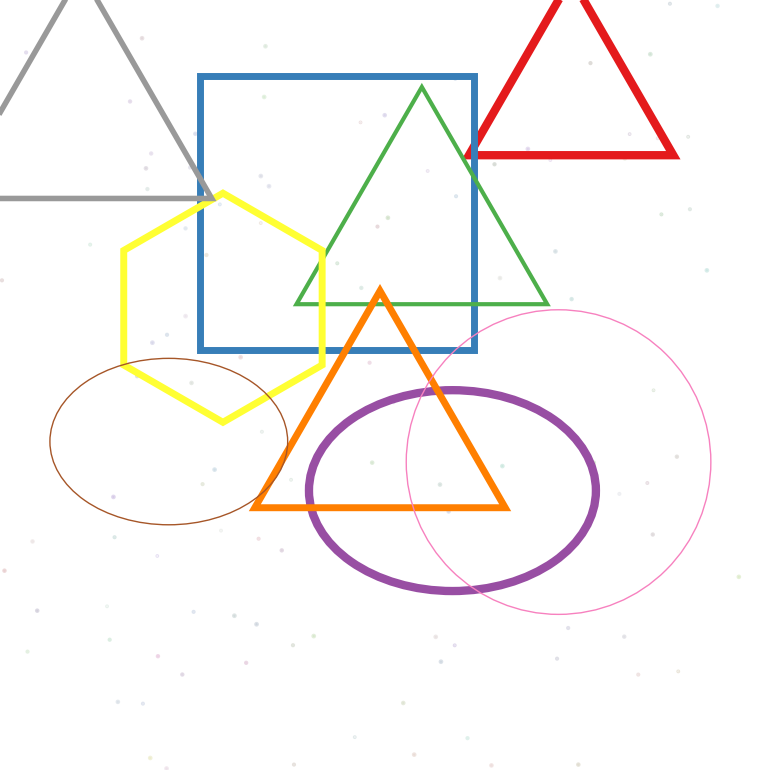[{"shape": "triangle", "thickness": 3, "radius": 0.77, "center": [0.742, 0.875]}, {"shape": "square", "thickness": 2.5, "radius": 0.89, "center": [0.438, 0.723]}, {"shape": "triangle", "thickness": 1.5, "radius": 0.94, "center": [0.548, 0.699]}, {"shape": "oval", "thickness": 3, "radius": 0.93, "center": [0.588, 0.363]}, {"shape": "triangle", "thickness": 2.5, "radius": 0.94, "center": [0.494, 0.434]}, {"shape": "hexagon", "thickness": 2.5, "radius": 0.74, "center": [0.29, 0.6]}, {"shape": "oval", "thickness": 0.5, "radius": 0.77, "center": [0.219, 0.427]}, {"shape": "circle", "thickness": 0.5, "radius": 0.99, "center": [0.725, 0.4]}, {"shape": "triangle", "thickness": 2, "radius": 0.98, "center": [0.105, 0.84]}]